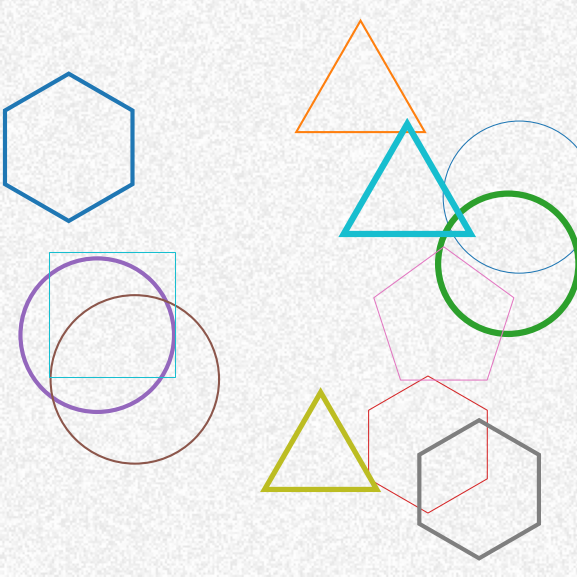[{"shape": "hexagon", "thickness": 2, "radius": 0.64, "center": [0.119, 0.744]}, {"shape": "circle", "thickness": 0.5, "radius": 0.66, "center": [0.899, 0.658]}, {"shape": "triangle", "thickness": 1, "radius": 0.64, "center": [0.624, 0.835]}, {"shape": "circle", "thickness": 3, "radius": 0.61, "center": [0.88, 0.542]}, {"shape": "hexagon", "thickness": 0.5, "radius": 0.59, "center": [0.741, 0.229]}, {"shape": "circle", "thickness": 2, "radius": 0.66, "center": [0.168, 0.419]}, {"shape": "circle", "thickness": 1, "radius": 0.73, "center": [0.233, 0.342]}, {"shape": "pentagon", "thickness": 0.5, "radius": 0.64, "center": [0.769, 0.444]}, {"shape": "hexagon", "thickness": 2, "radius": 0.6, "center": [0.83, 0.152]}, {"shape": "triangle", "thickness": 2.5, "radius": 0.56, "center": [0.555, 0.208]}, {"shape": "triangle", "thickness": 3, "radius": 0.63, "center": [0.705, 0.657]}, {"shape": "square", "thickness": 0.5, "radius": 0.54, "center": [0.194, 0.455]}]